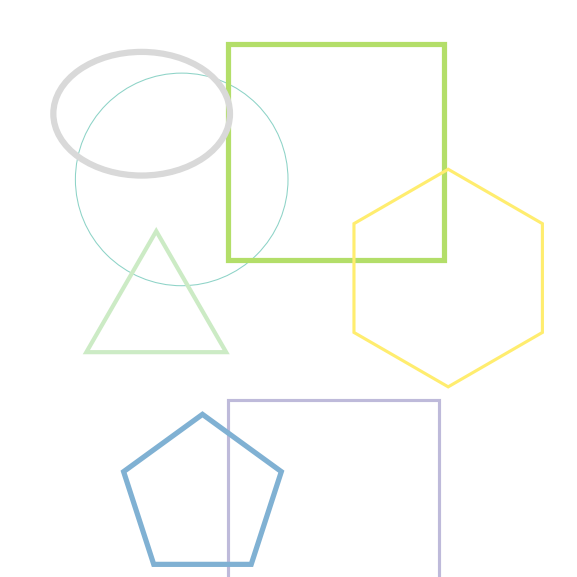[{"shape": "circle", "thickness": 0.5, "radius": 0.92, "center": [0.315, 0.688]}, {"shape": "square", "thickness": 1.5, "radius": 0.92, "center": [0.578, 0.123]}, {"shape": "pentagon", "thickness": 2.5, "radius": 0.72, "center": [0.351, 0.138]}, {"shape": "square", "thickness": 2.5, "radius": 0.94, "center": [0.582, 0.735]}, {"shape": "oval", "thickness": 3, "radius": 0.76, "center": [0.245, 0.802]}, {"shape": "triangle", "thickness": 2, "radius": 0.7, "center": [0.271, 0.459]}, {"shape": "hexagon", "thickness": 1.5, "radius": 0.94, "center": [0.776, 0.518]}]